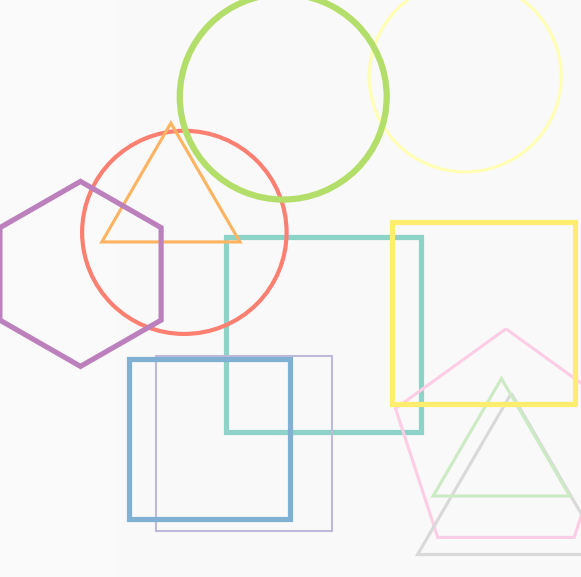[{"shape": "square", "thickness": 2.5, "radius": 0.84, "center": [0.557, 0.42]}, {"shape": "circle", "thickness": 1.5, "radius": 0.83, "center": [0.8, 0.867]}, {"shape": "square", "thickness": 1, "radius": 0.76, "center": [0.42, 0.231]}, {"shape": "circle", "thickness": 2, "radius": 0.88, "center": [0.317, 0.597]}, {"shape": "square", "thickness": 2.5, "radius": 0.69, "center": [0.36, 0.239]}, {"shape": "triangle", "thickness": 1.5, "radius": 0.69, "center": [0.294, 0.649]}, {"shape": "circle", "thickness": 3, "radius": 0.89, "center": [0.487, 0.832]}, {"shape": "pentagon", "thickness": 1.5, "radius": 1.0, "center": [0.87, 0.23]}, {"shape": "triangle", "thickness": 1.5, "radius": 0.93, "center": [0.88, 0.132]}, {"shape": "hexagon", "thickness": 2.5, "radius": 0.8, "center": [0.138, 0.525]}, {"shape": "triangle", "thickness": 1.5, "radius": 0.68, "center": [0.863, 0.208]}, {"shape": "square", "thickness": 2.5, "radius": 0.79, "center": [0.832, 0.457]}]